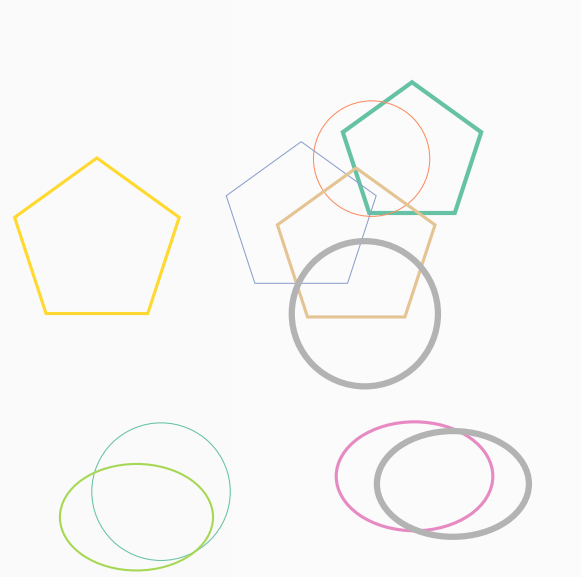[{"shape": "pentagon", "thickness": 2, "radius": 0.63, "center": [0.709, 0.732]}, {"shape": "circle", "thickness": 0.5, "radius": 0.6, "center": [0.277, 0.148]}, {"shape": "circle", "thickness": 0.5, "radius": 0.5, "center": [0.639, 0.724]}, {"shape": "pentagon", "thickness": 0.5, "radius": 0.68, "center": [0.518, 0.618]}, {"shape": "oval", "thickness": 1.5, "radius": 0.67, "center": [0.713, 0.174]}, {"shape": "oval", "thickness": 1, "radius": 0.66, "center": [0.235, 0.104]}, {"shape": "pentagon", "thickness": 1.5, "radius": 0.74, "center": [0.167, 0.577]}, {"shape": "pentagon", "thickness": 1.5, "radius": 0.71, "center": [0.613, 0.566]}, {"shape": "circle", "thickness": 3, "radius": 0.63, "center": [0.628, 0.456]}, {"shape": "oval", "thickness": 3, "radius": 0.65, "center": [0.779, 0.161]}]